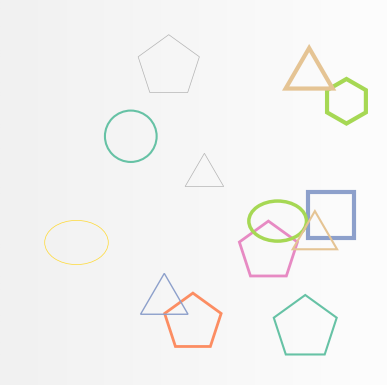[{"shape": "circle", "thickness": 1.5, "radius": 0.33, "center": [0.338, 0.646]}, {"shape": "pentagon", "thickness": 1.5, "radius": 0.43, "center": [0.788, 0.148]}, {"shape": "pentagon", "thickness": 2, "radius": 0.38, "center": [0.498, 0.162]}, {"shape": "square", "thickness": 3, "radius": 0.3, "center": [0.854, 0.442]}, {"shape": "triangle", "thickness": 1, "radius": 0.35, "center": [0.424, 0.219]}, {"shape": "pentagon", "thickness": 2, "radius": 0.39, "center": [0.693, 0.347]}, {"shape": "oval", "thickness": 2.5, "radius": 0.37, "center": [0.717, 0.426]}, {"shape": "hexagon", "thickness": 3, "radius": 0.29, "center": [0.894, 0.737]}, {"shape": "oval", "thickness": 0.5, "radius": 0.41, "center": [0.197, 0.37]}, {"shape": "triangle", "thickness": 1.5, "radius": 0.33, "center": [0.813, 0.386]}, {"shape": "triangle", "thickness": 3, "radius": 0.35, "center": [0.798, 0.805]}, {"shape": "pentagon", "thickness": 0.5, "radius": 0.42, "center": [0.436, 0.827]}, {"shape": "triangle", "thickness": 0.5, "radius": 0.29, "center": [0.527, 0.544]}]